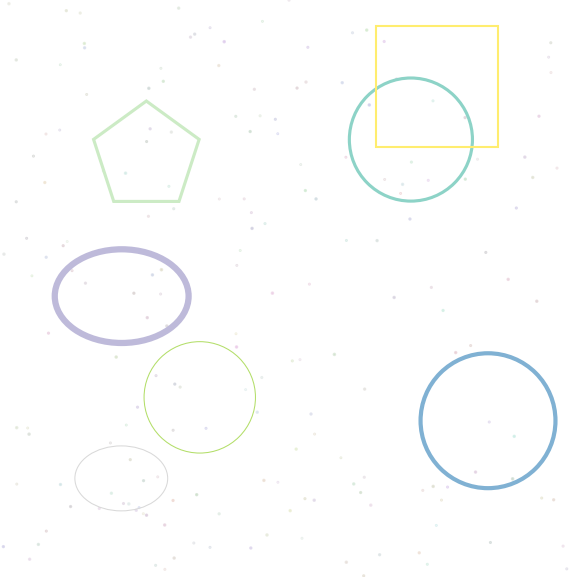[{"shape": "circle", "thickness": 1.5, "radius": 0.53, "center": [0.712, 0.757]}, {"shape": "oval", "thickness": 3, "radius": 0.58, "center": [0.211, 0.486]}, {"shape": "circle", "thickness": 2, "radius": 0.58, "center": [0.845, 0.271]}, {"shape": "circle", "thickness": 0.5, "radius": 0.48, "center": [0.346, 0.311]}, {"shape": "oval", "thickness": 0.5, "radius": 0.4, "center": [0.21, 0.171]}, {"shape": "pentagon", "thickness": 1.5, "radius": 0.48, "center": [0.253, 0.728]}, {"shape": "square", "thickness": 1, "radius": 0.53, "center": [0.757, 0.849]}]